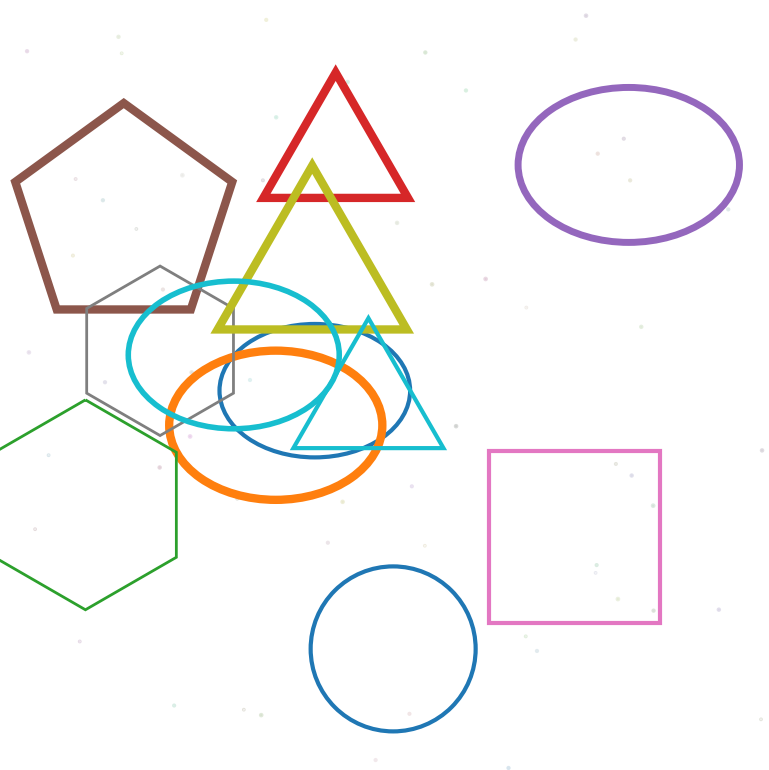[{"shape": "oval", "thickness": 1.5, "radius": 0.62, "center": [0.409, 0.493]}, {"shape": "circle", "thickness": 1.5, "radius": 0.54, "center": [0.511, 0.157]}, {"shape": "oval", "thickness": 3, "radius": 0.69, "center": [0.358, 0.448]}, {"shape": "hexagon", "thickness": 1, "radius": 0.68, "center": [0.111, 0.344]}, {"shape": "triangle", "thickness": 3, "radius": 0.54, "center": [0.436, 0.797]}, {"shape": "oval", "thickness": 2.5, "radius": 0.72, "center": [0.817, 0.786]}, {"shape": "pentagon", "thickness": 3, "radius": 0.74, "center": [0.161, 0.718]}, {"shape": "square", "thickness": 1.5, "radius": 0.56, "center": [0.746, 0.303]}, {"shape": "hexagon", "thickness": 1, "radius": 0.55, "center": [0.208, 0.544]}, {"shape": "triangle", "thickness": 3, "radius": 0.71, "center": [0.405, 0.643]}, {"shape": "oval", "thickness": 2, "radius": 0.68, "center": [0.304, 0.539]}, {"shape": "triangle", "thickness": 1.5, "radius": 0.56, "center": [0.478, 0.474]}]